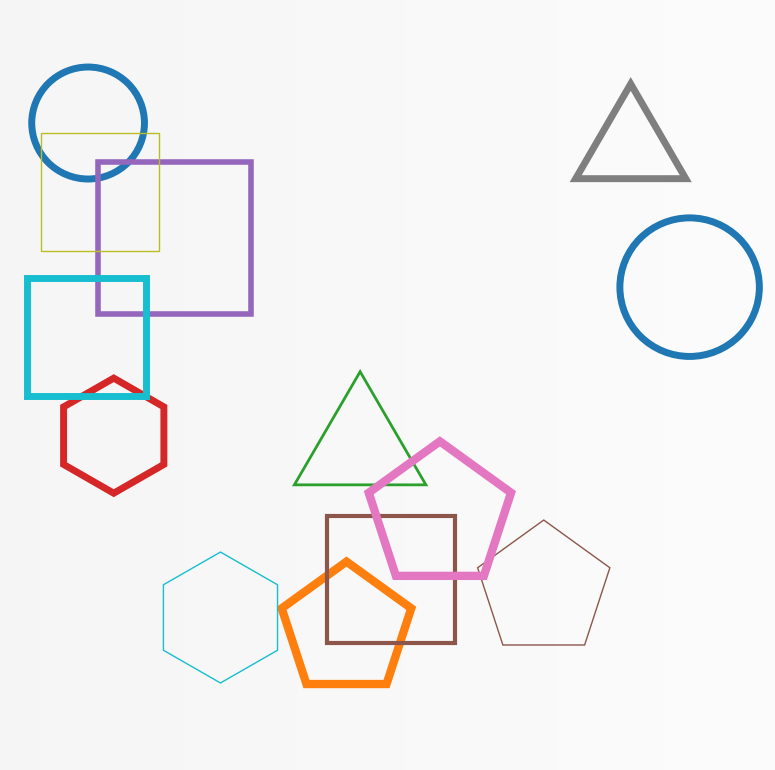[{"shape": "circle", "thickness": 2.5, "radius": 0.36, "center": [0.114, 0.84]}, {"shape": "circle", "thickness": 2.5, "radius": 0.45, "center": [0.89, 0.627]}, {"shape": "pentagon", "thickness": 3, "radius": 0.44, "center": [0.447, 0.183]}, {"shape": "triangle", "thickness": 1, "radius": 0.49, "center": [0.465, 0.419]}, {"shape": "hexagon", "thickness": 2.5, "radius": 0.37, "center": [0.147, 0.434]}, {"shape": "square", "thickness": 2, "radius": 0.49, "center": [0.225, 0.69]}, {"shape": "square", "thickness": 1.5, "radius": 0.41, "center": [0.504, 0.248]}, {"shape": "pentagon", "thickness": 0.5, "radius": 0.45, "center": [0.702, 0.235]}, {"shape": "pentagon", "thickness": 3, "radius": 0.48, "center": [0.568, 0.33]}, {"shape": "triangle", "thickness": 2.5, "radius": 0.41, "center": [0.814, 0.809]}, {"shape": "square", "thickness": 0.5, "radius": 0.38, "center": [0.129, 0.751]}, {"shape": "square", "thickness": 2.5, "radius": 0.38, "center": [0.111, 0.562]}, {"shape": "hexagon", "thickness": 0.5, "radius": 0.43, "center": [0.284, 0.198]}]